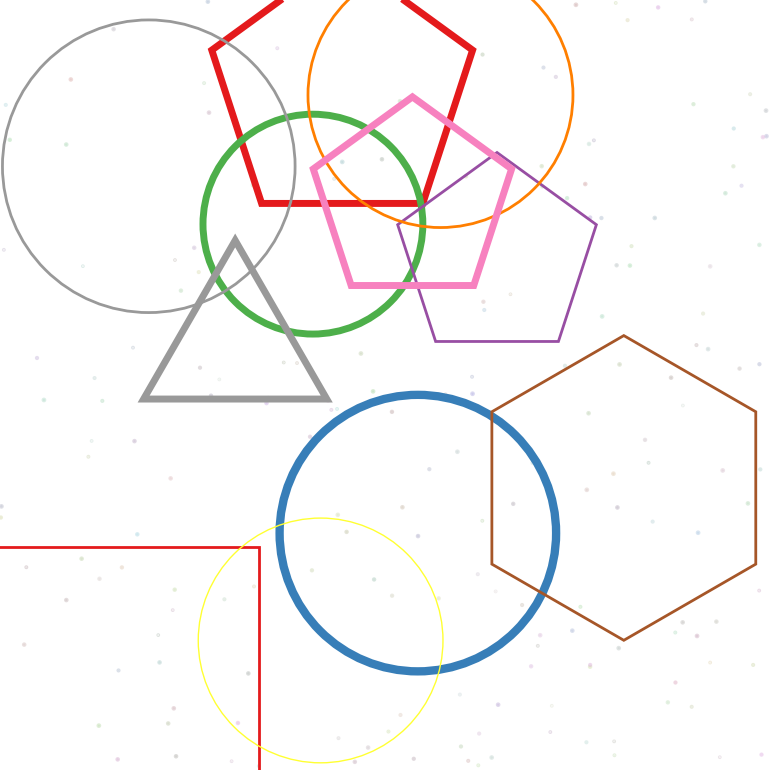[{"shape": "pentagon", "thickness": 2.5, "radius": 0.89, "center": [0.444, 0.88]}, {"shape": "square", "thickness": 1, "radius": 0.88, "center": [0.159, 0.113]}, {"shape": "circle", "thickness": 3, "radius": 0.9, "center": [0.543, 0.308]}, {"shape": "circle", "thickness": 2.5, "radius": 0.71, "center": [0.406, 0.709]}, {"shape": "pentagon", "thickness": 1, "radius": 0.68, "center": [0.645, 0.666]}, {"shape": "circle", "thickness": 1, "radius": 0.86, "center": [0.572, 0.877]}, {"shape": "circle", "thickness": 0.5, "radius": 0.79, "center": [0.416, 0.168]}, {"shape": "hexagon", "thickness": 1, "radius": 0.99, "center": [0.81, 0.366]}, {"shape": "pentagon", "thickness": 2.5, "radius": 0.68, "center": [0.536, 0.739]}, {"shape": "triangle", "thickness": 2.5, "radius": 0.69, "center": [0.305, 0.55]}, {"shape": "circle", "thickness": 1, "radius": 0.95, "center": [0.193, 0.784]}]